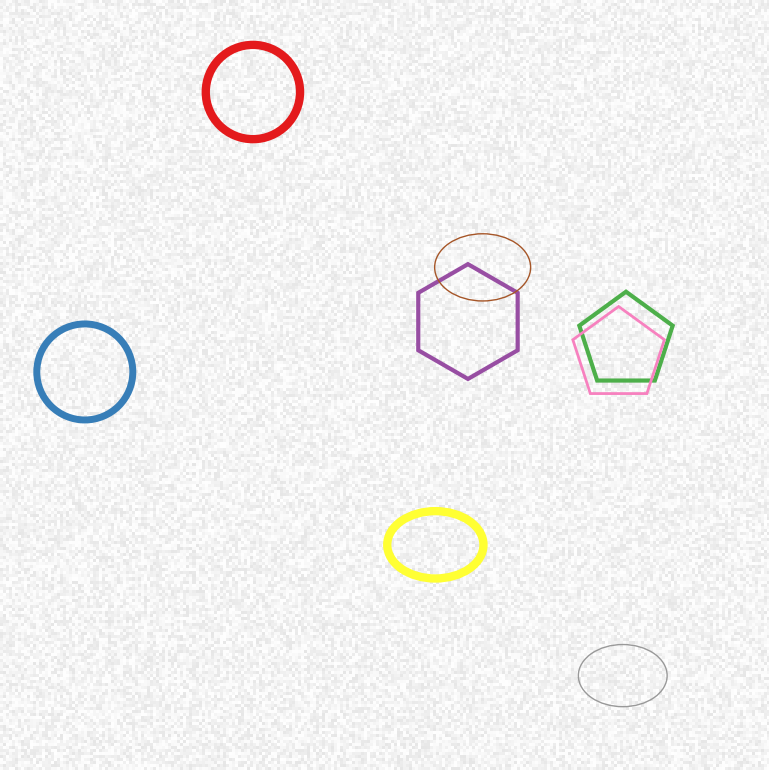[{"shape": "circle", "thickness": 3, "radius": 0.31, "center": [0.328, 0.88]}, {"shape": "circle", "thickness": 2.5, "radius": 0.31, "center": [0.11, 0.517]}, {"shape": "pentagon", "thickness": 1.5, "radius": 0.32, "center": [0.813, 0.557]}, {"shape": "hexagon", "thickness": 1.5, "radius": 0.37, "center": [0.608, 0.582]}, {"shape": "oval", "thickness": 3, "radius": 0.31, "center": [0.565, 0.292]}, {"shape": "oval", "thickness": 0.5, "radius": 0.31, "center": [0.627, 0.653]}, {"shape": "pentagon", "thickness": 1, "radius": 0.31, "center": [0.803, 0.539]}, {"shape": "oval", "thickness": 0.5, "radius": 0.29, "center": [0.809, 0.123]}]